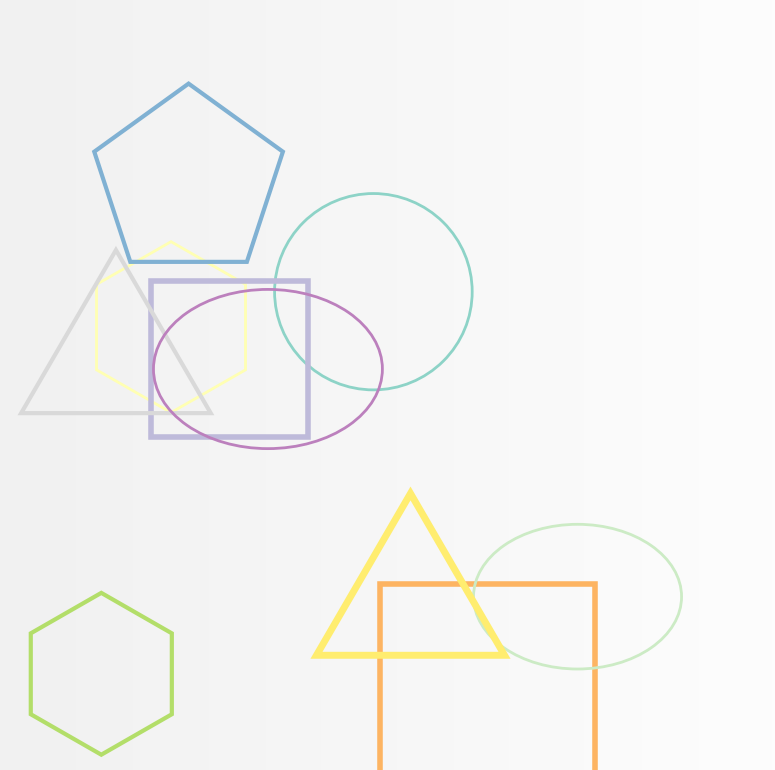[{"shape": "circle", "thickness": 1, "radius": 0.64, "center": [0.482, 0.621]}, {"shape": "hexagon", "thickness": 1, "radius": 0.55, "center": [0.221, 0.575]}, {"shape": "square", "thickness": 2, "radius": 0.51, "center": [0.296, 0.534]}, {"shape": "pentagon", "thickness": 1.5, "radius": 0.64, "center": [0.243, 0.763]}, {"shape": "square", "thickness": 2, "radius": 0.69, "center": [0.629, 0.102]}, {"shape": "hexagon", "thickness": 1.5, "radius": 0.53, "center": [0.131, 0.125]}, {"shape": "triangle", "thickness": 1.5, "radius": 0.71, "center": [0.15, 0.534]}, {"shape": "oval", "thickness": 1, "radius": 0.74, "center": [0.346, 0.521]}, {"shape": "oval", "thickness": 1, "radius": 0.67, "center": [0.745, 0.225]}, {"shape": "triangle", "thickness": 2.5, "radius": 0.7, "center": [0.53, 0.219]}]